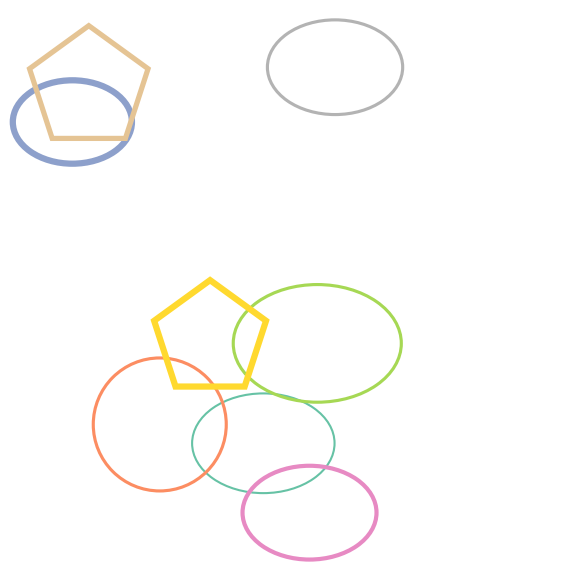[{"shape": "oval", "thickness": 1, "radius": 0.62, "center": [0.456, 0.232]}, {"shape": "circle", "thickness": 1.5, "radius": 0.58, "center": [0.277, 0.264]}, {"shape": "oval", "thickness": 3, "radius": 0.52, "center": [0.125, 0.788]}, {"shape": "oval", "thickness": 2, "radius": 0.58, "center": [0.536, 0.111]}, {"shape": "oval", "thickness": 1.5, "radius": 0.73, "center": [0.549, 0.405]}, {"shape": "pentagon", "thickness": 3, "radius": 0.51, "center": [0.364, 0.412]}, {"shape": "pentagon", "thickness": 2.5, "radius": 0.54, "center": [0.154, 0.847]}, {"shape": "oval", "thickness": 1.5, "radius": 0.59, "center": [0.58, 0.883]}]